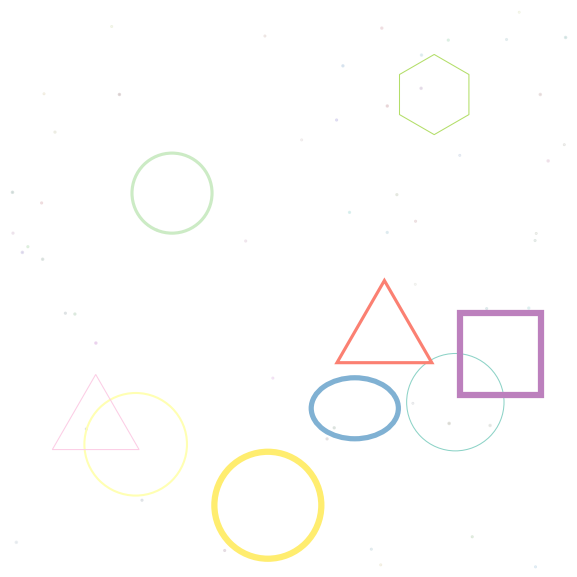[{"shape": "circle", "thickness": 0.5, "radius": 0.42, "center": [0.788, 0.303]}, {"shape": "circle", "thickness": 1, "radius": 0.44, "center": [0.235, 0.23]}, {"shape": "triangle", "thickness": 1.5, "radius": 0.47, "center": [0.666, 0.419]}, {"shape": "oval", "thickness": 2.5, "radius": 0.38, "center": [0.614, 0.292]}, {"shape": "hexagon", "thickness": 0.5, "radius": 0.35, "center": [0.752, 0.835]}, {"shape": "triangle", "thickness": 0.5, "radius": 0.43, "center": [0.166, 0.264]}, {"shape": "square", "thickness": 3, "radius": 0.35, "center": [0.867, 0.386]}, {"shape": "circle", "thickness": 1.5, "radius": 0.35, "center": [0.298, 0.665]}, {"shape": "circle", "thickness": 3, "radius": 0.46, "center": [0.464, 0.124]}]